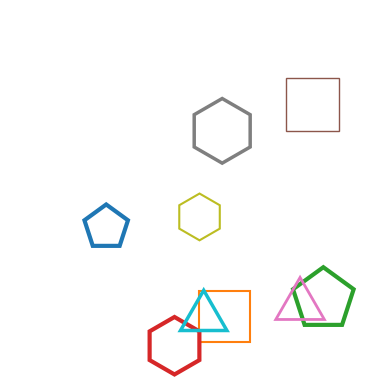[{"shape": "pentagon", "thickness": 3, "radius": 0.3, "center": [0.276, 0.409]}, {"shape": "square", "thickness": 1.5, "radius": 0.33, "center": [0.584, 0.178]}, {"shape": "pentagon", "thickness": 3, "radius": 0.41, "center": [0.84, 0.223]}, {"shape": "hexagon", "thickness": 3, "radius": 0.37, "center": [0.453, 0.102]}, {"shape": "square", "thickness": 1, "radius": 0.34, "center": [0.812, 0.728]}, {"shape": "triangle", "thickness": 2, "radius": 0.36, "center": [0.779, 0.207]}, {"shape": "hexagon", "thickness": 2.5, "radius": 0.42, "center": [0.577, 0.66]}, {"shape": "hexagon", "thickness": 1.5, "radius": 0.3, "center": [0.518, 0.437]}, {"shape": "triangle", "thickness": 2.5, "radius": 0.35, "center": [0.529, 0.176]}]